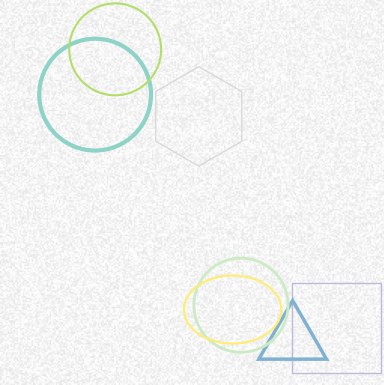[{"shape": "circle", "thickness": 3, "radius": 0.73, "center": [0.247, 0.754]}, {"shape": "square", "thickness": 1, "radius": 0.58, "center": [0.874, 0.148]}, {"shape": "triangle", "thickness": 2.5, "radius": 0.51, "center": [0.76, 0.118]}, {"shape": "circle", "thickness": 1.5, "radius": 0.6, "center": [0.299, 0.872]}, {"shape": "hexagon", "thickness": 1, "radius": 0.65, "center": [0.516, 0.698]}, {"shape": "circle", "thickness": 2, "radius": 0.61, "center": [0.626, 0.207]}, {"shape": "oval", "thickness": 1.5, "radius": 0.63, "center": [0.604, 0.196]}]